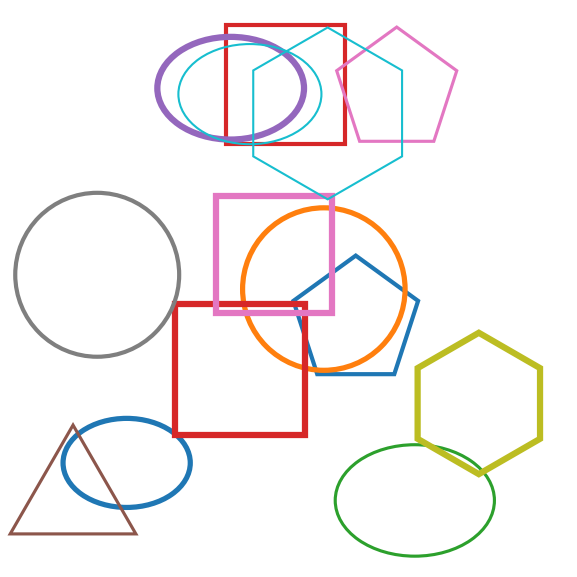[{"shape": "oval", "thickness": 2.5, "radius": 0.55, "center": [0.219, 0.198]}, {"shape": "pentagon", "thickness": 2, "radius": 0.57, "center": [0.616, 0.443]}, {"shape": "circle", "thickness": 2.5, "radius": 0.7, "center": [0.561, 0.499]}, {"shape": "oval", "thickness": 1.5, "radius": 0.69, "center": [0.718, 0.133]}, {"shape": "square", "thickness": 2, "radius": 0.51, "center": [0.495, 0.853]}, {"shape": "square", "thickness": 3, "radius": 0.56, "center": [0.416, 0.359]}, {"shape": "oval", "thickness": 3, "radius": 0.63, "center": [0.399, 0.846]}, {"shape": "triangle", "thickness": 1.5, "radius": 0.63, "center": [0.126, 0.137]}, {"shape": "pentagon", "thickness": 1.5, "radius": 0.55, "center": [0.687, 0.843]}, {"shape": "square", "thickness": 3, "radius": 0.5, "center": [0.475, 0.558]}, {"shape": "circle", "thickness": 2, "radius": 0.71, "center": [0.168, 0.523]}, {"shape": "hexagon", "thickness": 3, "radius": 0.61, "center": [0.829, 0.301]}, {"shape": "hexagon", "thickness": 1, "radius": 0.74, "center": [0.567, 0.803]}, {"shape": "oval", "thickness": 1, "radius": 0.62, "center": [0.433, 0.836]}]